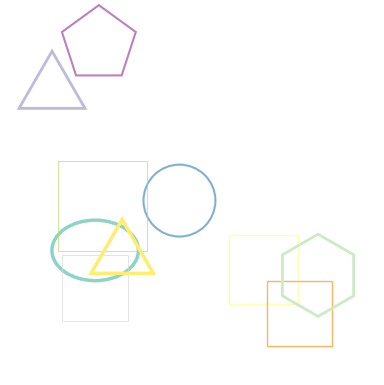[{"shape": "oval", "thickness": 2.5, "radius": 0.56, "center": [0.247, 0.35]}, {"shape": "square", "thickness": 1, "radius": 0.45, "center": [0.685, 0.3]}, {"shape": "triangle", "thickness": 2, "radius": 0.49, "center": [0.135, 0.768]}, {"shape": "circle", "thickness": 1.5, "radius": 0.47, "center": [0.466, 0.479]}, {"shape": "square", "thickness": 1, "radius": 0.43, "center": [0.778, 0.185]}, {"shape": "square", "thickness": 0.5, "radius": 0.58, "center": [0.266, 0.465]}, {"shape": "square", "thickness": 0.5, "radius": 0.43, "center": [0.247, 0.252]}, {"shape": "pentagon", "thickness": 1.5, "radius": 0.5, "center": [0.257, 0.886]}, {"shape": "hexagon", "thickness": 2, "radius": 0.53, "center": [0.826, 0.285]}, {"shape": "triangle", "thickness": 2.5, "radius": 0.47, "center": [0.317, 0.337]}]